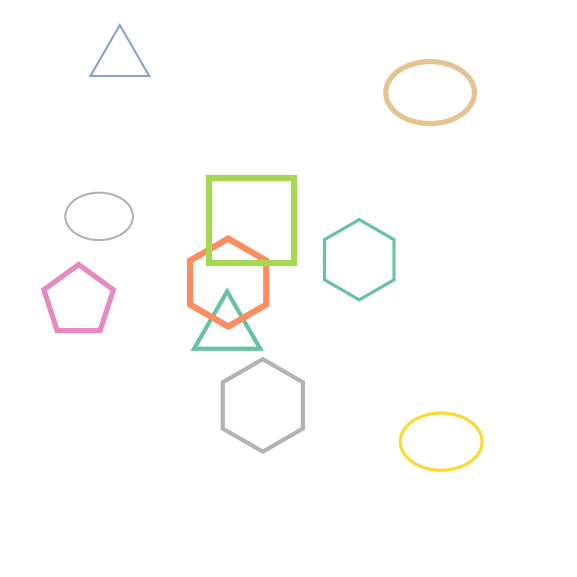[{"shape": "hexagon", "thickness": 1.5, "radius": 0.35, "center": [0.622, 0.549]}, {"shape": "triangle", "thickness": 2, "radius": 0.33, "center": [0.393, 0.428]}, {"shape": "hexagon", "thickness": 3, "radius": 0.38, "center": [0.395, 0.51]}, {"shape": "triangle", "thickness": 1, "radius": 0.29, "center": [0.207, 0.897]}, {"shape": "pentagon", "thickness": 2.5, "radius": 0.32, "center": [0.136, 0.478]}, {"shape": "square", "thickness": 3, "radius": 0.37, "center": [0.436, 0.617]}, {"shape": "oval", "thickness": 1.5, "radius": 0.35, "center": [0.764, 0.234]}, {"shape": "oval", "thickness": 2.5, "radius": 0.38, "center": [0.745, 0.839]}, {"shape": "oval", "thickness": 1, "radius": 0.29, "center": [0.172, 0.624]}, {"shape": "hexagon", "thickness": 2, "radius": 0.4, "center": [0.455, 0.297]}]